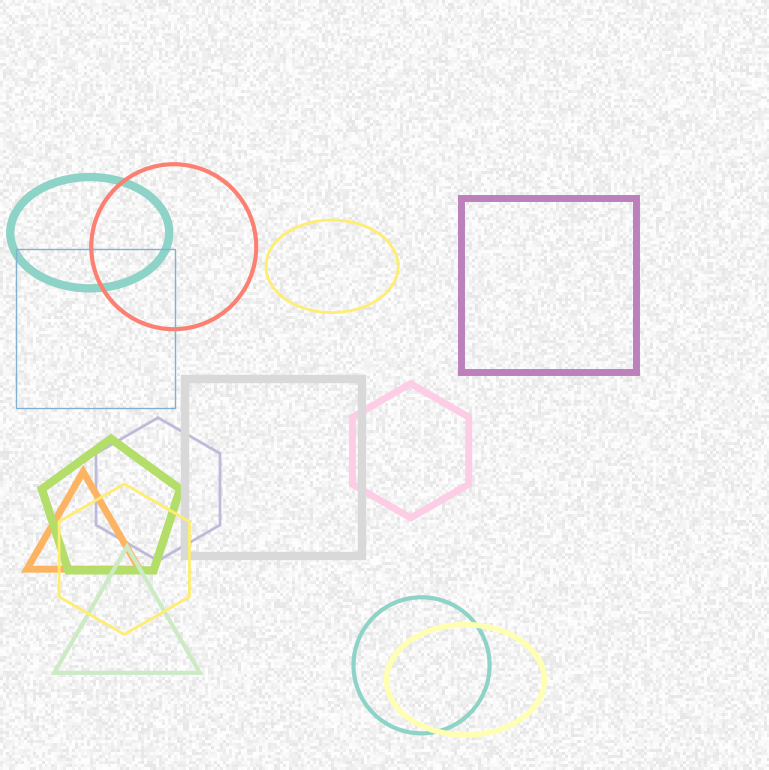[{"shape": "circle", "thickness": 1.5, "radius": 0.44, "center": [0.547, 0.136]}, {"shape": "oval", "thickness": 3, "radius": 0.52, "center": [0.117, 0.698]}, {"shape": "oval", "thickness": 2, "radius": 0.51, "center": [0.605, 0.117]}, {"shape": "hexagon", "thickness": 1, "radius": 0.46, "center": [0.205, 0.365]}, {"shape": "circle", "thickness": 1.5, "radius": 0.54, "center": [0.226, 0.68]}, {"shape": "square", "thickness": 0.5, "radius": 0.52, "center": [0.124, 0.573]}, {"shape": "triangle", "thickness": 2.5, "radius": 0.42, "center": [0.108, 0.303]}, {"shape": "pentagon", "thickness": 3, "radius": 0.47, "center": [0.144, 0.336]}, {"shape": "hexagon", "thickness": 2.5, "radius": 0.44, "center": [0.533, 0.415]}, {"shape": "square", "thickness": 3, "radius": 0.58, "center": [0.355, 0.393]}, {"shape": "square", "thickness": 2.5, "radius": 0.57, "center": [0.712, 0.63]}, {"shape": "triangle", "thickness": 1.5, "radius": 0.55, "center": [0.165, 0.181]}, {"shape": "hexagon", "thickness": 1, "radius": 0.49, "center": [0.161, 0.274]}, {"shape": "oval", "thickness": 1, "radius": 0.43, "center": [0.431, 0.654]}]